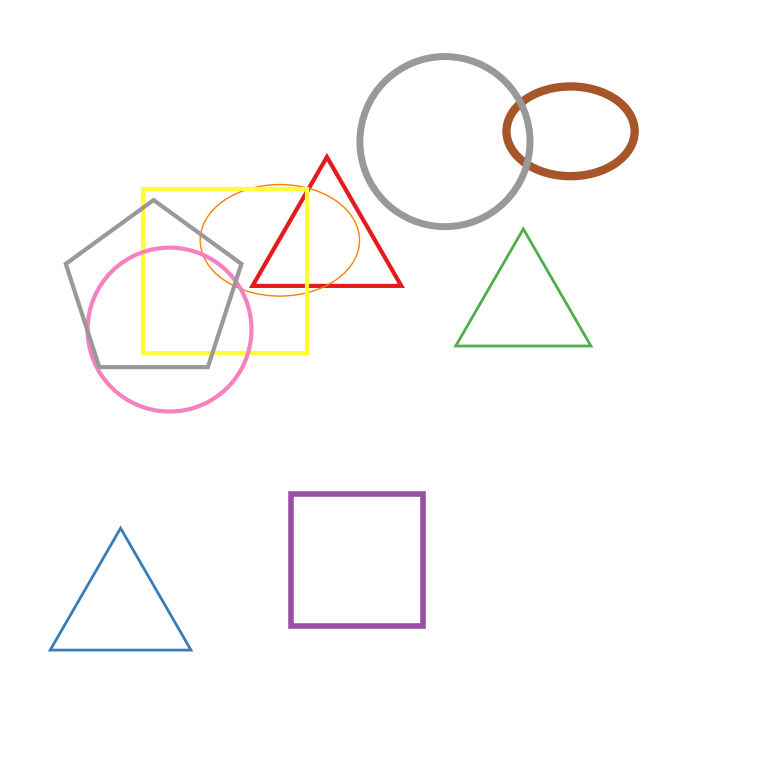[{"shape": "triangle", "thickness": 1.5, "radius": 0.56, "center": [0.425, 0.685]}, {"shape": "triangle", "thickness": 1, "radius": 0.53, "center": [0.157, 0.209]}, {"shape": "triangle", "thickness": 1, "radius": 0.51, "center": [0.68, 0.601]}, {"shape": "square", "thickness": 2, "radius": 0.43, "center": [0.464, 0.272]}, {"shape": "oval", "thickness": 0.5, "radius": 0.52, "center": [0.363, 0.688]}, {"shape": "square", "thickness": 1.5, "radius": 0.53, "center": [0.292, 0.648]}, {"shape": "oval", "thickness": 3, "radius": 0.42, "center": [0.741, 0.829]}, {"shape": "circle", "thickness": 1.5, "radius": 0.53, "center": [0.22, 0.572]}, {"shape": "pentagon", "thickness": 1.5, "radius": 0.6, "center": [0.199, 0.62]}, {"shape": "circle", "thickness": 2.5, "radius": 0.55, "center": [0.578, 0.816]}]